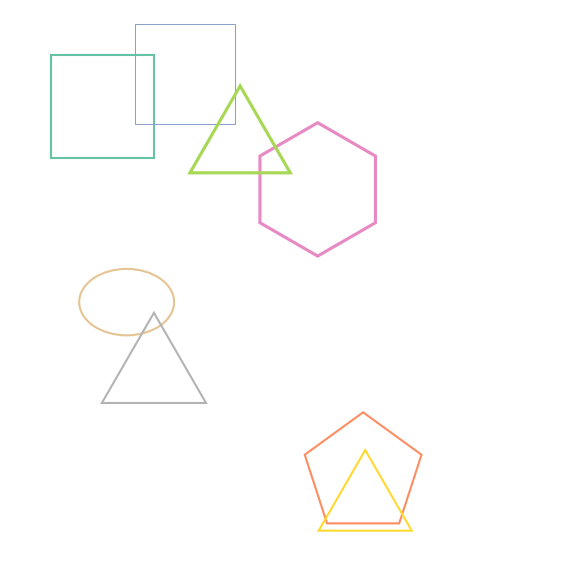[{"shape": "square", "thickness": 1, "radius": 0.45, "center": [0.177, 0.815]}, {"shape": "pentagon", "thickness": 1, "radius": 0.53, "center": [0.629, 0.179]}, {"shape": "square", "thickness": 0.5, "radius": 0.43, "center": [0.321, 0.87]}, {"shape": "hexagon", "thickness": 1.5, "radius": 0.58, "center": [0.55, 0.671]}, {"shape": "triangle", "thickness": 1.5, "radius": 0.5, "center": [0.416, 0.75]}, {"shape": "triangle", "thickness": 1, "radius": 0.47, "center": [0.632, 0.127]}, {"shape": "oval", "thickness": 1, "radius": 0.41, "center": [0.219, 0.476]}, {"shape": "triangle", "thickness": 1, "radius": 0.52, "center": [0.267, 0.353]}]